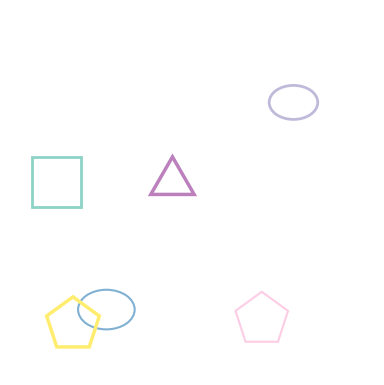[{"shape": "square", "thickness": 2, "radius": 0.32, "center": [0.147, 0.527]}, {"shape": "oval", "thickness": 2, "radius": 0.32, "center": [0.762, 0.734]}, {"shape": "oval", "thickness": 1.5, "radius": 0.37, "center": [0.276, 0.196]}, {"shape": "pentagon", "thickness": 1.5, "radius": 0.36, "center": [0.68, 0.17]}, {"shape": "triangle", "thickness": 2.5, "radius": 0.33, "center": [0.448, 0.527]}, {"shape": "pentagon", "thickness": 2.5, "radius": 0.36, "center": [0.19, 0.157]}]